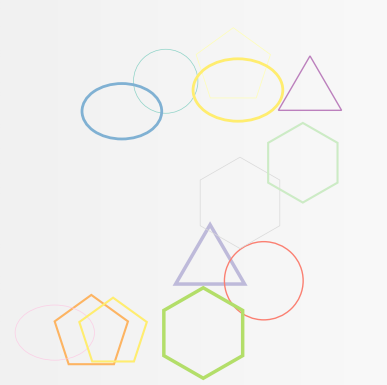[{"shape": "circle", "thickness": 0.5, "radius": 0.42, "center": [0.428, 0.789]}, {"shape": "pentagon", "thickness": 0.5, "radius": 0.5, "center": [0.602, 0.827]}, {"shape": "triangle", "thickness": 2.5, "radius": 0.51, "center": [0.542, 0.314]}, {"shape": "circle", "thickness": 1, "radius": 0.51, "center": [0.681, 0.271]}, {"shape": "oval", "thickness": 2, "radius": 0.51, "center": [0.314, 0.711]}, {"shape": "pentagon", "thickness": 1.5, "radius": 0.5, "center": [0.236, 0.134]}, {"shape": "hexagon", "thickness": 2.5, "radius": 0.59, "center": [0.525, 0.135]}, {"shape": "oval", "thickness": 0.5, "radius": 0.51, "center": [0.141, 0.136]}, {"shape": "hexagon", "thickness": 0.5, "radius": 0.59, "center": [0.619, 0.473]}, {"shape": "triangle", "thickness": 1, "radius": 0.47, "center": [0.8, 0.761]}, {"shape": "hexagon", "thickness": 1.5, "radius": 0.52, "center": [0.782, 0.577]}, {"shape": "pentagon", "thickness": 1.5, "radius": 0.46, "center": [0.292, 0.135]}, {"shape": "oval", "thickness": 2, "radius": 0.58, "center": [0.614, 0.766]}]